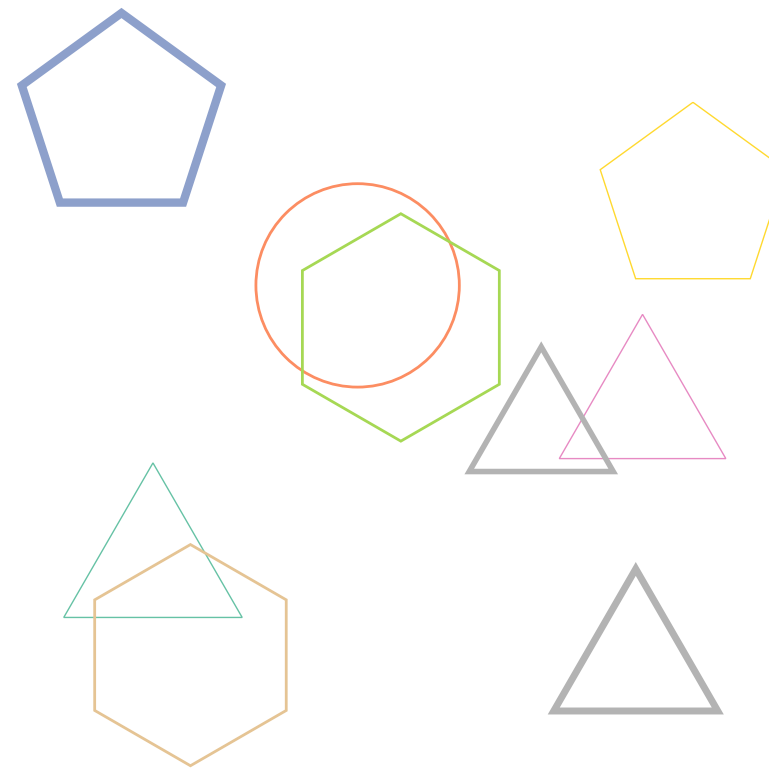[{"shape": "triangle", "thickness": 0.5, "radius": 0.67, "center": [0.199, 0.265]}, {"shape": "circle", "thickness": 1, "radius": 0.66, "center": [0.464, 0.629]}, {"shape": "pentagon", "thickness": 3, "radius": 0.68, "center": [0.158, 0.847]}, {"shape": "triangle", "thickness": 0.5, "radius": 0.62, "center": [0.834, 0.467]}, {"shape": "hexagon", "thickness": 1, "radius": 0.74, "center": [0.521, 0.575]}, {"shape": "pentagon", "thickness": 0.5, "radius": 0.63, "center": [0.9, 0.74]}, {"shape": "hexagon", "thickness": 1, "radius": 0.72, "center": [0.247, 0.149]}, {"shape": "triangle", "thickness": 2, "radius": 0.54, "center": [0.703, 0.442]}, {"shape": "triangle", "thickness": 2.5, "radius": 0.62, "center": [0.826, 0.138]}]